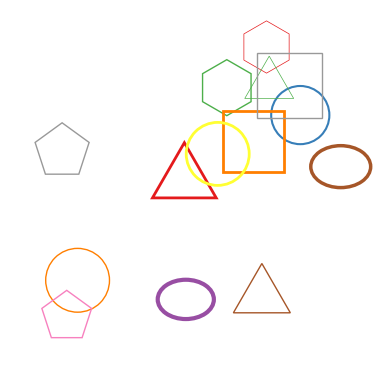[{"shape": "triangle", "thickness": 2, "radius": 0.48, "center": [0.479, 0.534]}, {"shape": "hexagon", "thickness": 0.5, "radius": 0.34, "center": [0.692, 0.878]}, {"shape": "circle", "thickness": 1.5, "radius": 0.38, "center": [0.78, 0.701]}, {"shape": "hexagon", "thickness": 1, "radius": 0.36, "center": [0.589, 0.772]}, {"shape": "triangle", "thickness": 0.5, "radius": 0.37, "center": [0.699, 0.781]}, {"shape": "oval", "thickness": 3, "radius": 0.36, "center": [0.483, 0.222]}, {"shape": "circle", "thickness": 1, "radius": 0.41, "center": [0.202, 0.272]}, {"shape": "square", "thickness": 2, "radius": 0.4, "center": [0.659, 0.633]}, {"shape": "circle", "thickness": 2, "radius": 0.41, "center": [0.565, 0.6]}, {"shape": "triangle", "thickness": 1, "radius": 0.43, "center": [0.68, 0.23]}, {"shape": "oval", "thickness": 2.5, "radius": 0.39, "center": [0.885, 0.567]}, {"shape": "pentagon", "thickness": 1, "radius": 0.34, "center": [0.173, 0.178]}, {"shape": "square", "thickness": 1, "radius": 0.42, "center": [0.751, 0.779]}, {"shape": "pentagon", "thickness": 1, "radius": 0.37, "center": [0.161, 0.607]}]